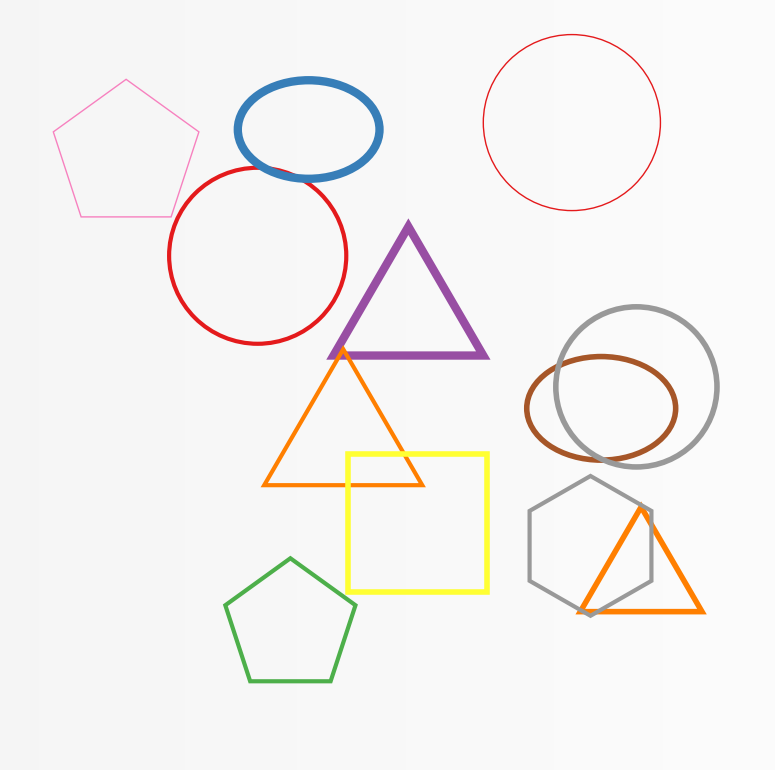[{"shape": "circle", "thickness": 0.5, "radius": 0.57, "center": [0.738, 0.841]}, {"shape": "circle", "thickness": 1.5, "radius": 0.57, "center": [0.333, 0.668]}, {"shape": "oval", "thickness": 3, "radius": 0.46, "center": [0.398, 0.832]}, {"shape": "pentagon", "thickness": 1.5, "radius": 0.44, "center": [0.375, 0.187]}, {"shape": "triangle", "thickness": 3, "radius": 0.56, "center": [0.527, 0.594]}, {"shape": "triangle", "thickness": 2, "radius": 0.45, "center": [0.827, 0.251]}, {"shape": "triangle", "thickness": 1.5, "radius": 0.59, "center": [0.443, 0.429]}, {"shape": "square", "thickness": 2, "radius": 0.45, "center": [0.539, 0.321]}, {"shape": "oval", "thickness": 2, "radius": 0.48, "center": [0.776, 0.47]}, {"shape": "pentagon", "thickness": 0.5, "radius": 0.49, "center": [0.163, 0.798]}, {"shape": "hexagon", "thickness": 1.5, "radius": 0.45, "center": [0.762, 0.291]}, {"shape": "circle", "thickness": 2, "radius": 0.52, "center": [0.821, 0.498]}]